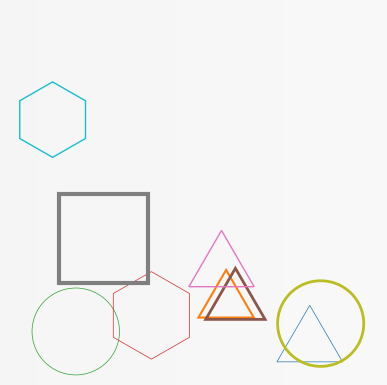[{"shape": "triangle", "thickness": 0.5, "radius": 0.49, "center": [0.799, 0.109]}, {"shape": "triangle", "thickness": 1.5, "radius": 0.41, "center": [0.584, 0.216]}, {"shape": "circle", "thickness": 0.5, "radius": 0.56, "center": [0.196, 0.139]}, {"shape": "hexagon", "thickness": 0.5, "radius": 0.57, "center": [0.391, 0.181]}, {"shape": "triangle", "thickness": 2, "radius": 0.44, "center": [0.607, 0.215]}, {"shape": "triangle", "thickness": 1, "radius": 0.49, "center": [0.572, 0.304]}, {"shape": "square", "thickness": 3, "radius": 0.58, "center": [0.267, 0.381]}, {"shape": "circle", "thickness": 2, "radius": 0.56, "center": [0.828, 0.16]}, {"shape": "hexagon", "thickness": 1, "radius": 0.49, "center": [0.136, 0.689]}]